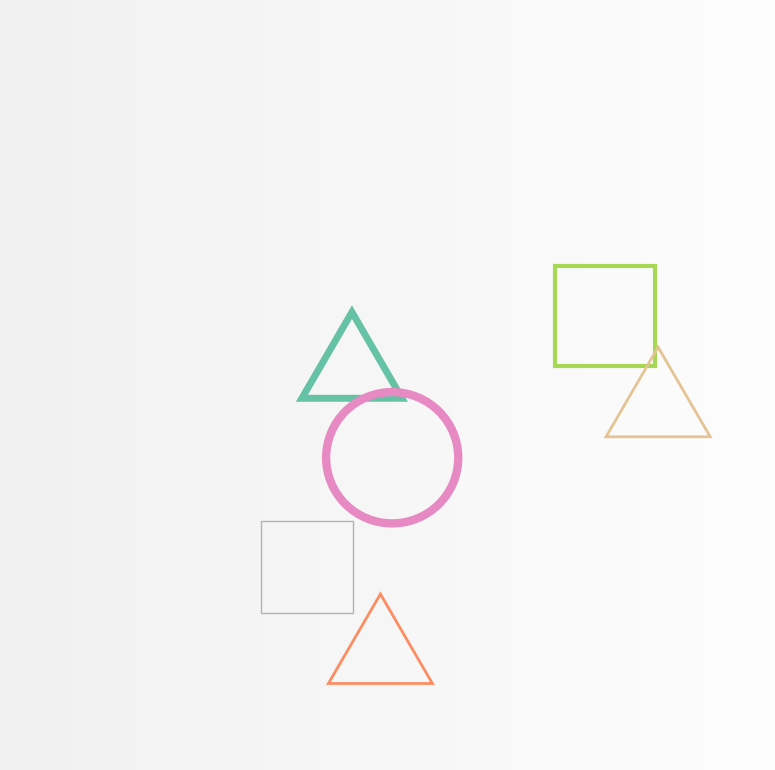[{"shape": "triangle", "thickness": 2.5, "radius": 0.37, "center": [0.454, 0.52]}, {"shape": "triangle", "thickness": 1, "radius": 0.39, "center": [0.491, 0.151]}, {"shape": "circle", "thickness": 3, "radius": 0.43, "center": [0.506, 0.406]}, {"shape": "square", "thickness": 1.5, "radius": 0.32, "center": [0.781, 0.589]}, {"shape": "triangle", "thickness": 1, "radius": 0.39, "center": [0.849, 0.472]}, {"shape": "square", "thickness": 0.5, "radius": 0.3, "center": [0.396, 0.264]}]